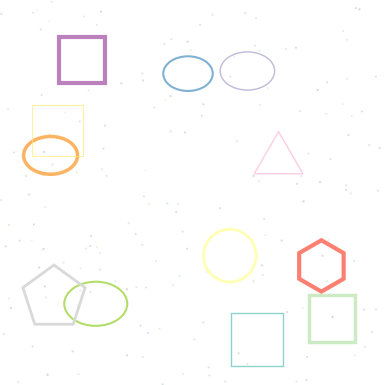[{"shape": "square", "thickness": 1, "radius": 0.34, "center": [0.668, 0.118]}, {"shape": "circle", "thickness": 2, "radius": 0.34, "center": [0.597, 0.336]}, {"shape": "oval", "thickness": 1, "radius": 0.35, "center": [0.643, 0.816]}, {"shape": "hexagon", "thickness": 3, "radius": 0.33, "center": [0.835, 0.309]}, {"shape": "oval", "thickness": 1.5, "radius": 0.32, "center": [0.488, 0.809]}, {"shape": "oval", "thickness": 2.5, "radius": 0.35, "center": [0.131, 0.596]}, {"shape": "oval", "thickness": 1.5, "radius": 0.41, "center": [0.249, 0.211]}, {"shape": "triangle", "thickness": 1, "radius": 0.37, "center": [0.723, 0.585]}, {"shape": "pentagon", "thickness": 2, "radius": 0.42, "center": [0.14, 0.227]}, {"shape": "square", "thickness": 3, "radius": 0.3, "center": [0.213, 0.845]}, {"shape": "square", "thickness": 2.5, "radius": 0.3, "center": [0.862, 0.173]}, {"shape": "square", "thickness": 0.5, "radius": 0.33, "center": [0.149, 0.661]}]